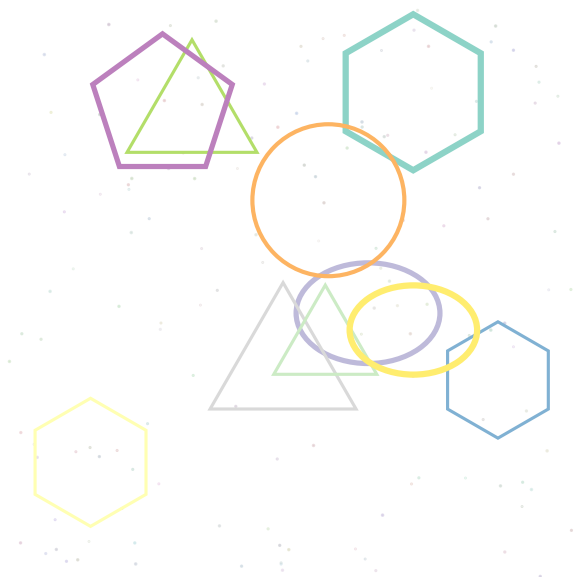[{"shape": "hexagon", "thickness": 3, "radius": 0.68, "center": [0.716, 0.839]}, {"shape": "hexagon", "thickness": 1.5, "radius": 0.55, "center": [0.157, 0.199]}, {"shape": "oval", "thickness": 2.5, "radius": 0.62, "center": [0.637, 0.457]}, {"shape": "hexagon", "thickness": 1.5, "radius": 0.5, "center": [0.862, 0.341]}, {"shape": "circle", "thickness": 2, "radius": 0.66, "center": [0.569, 0.652]}, {"shape": "triangle", "thickness": 1.5, "radius": 0.65, "center": [0.332, 0.8]}, {"shape": "triangle", "thickness": 1.5, "radius": 0.73, "center": [0.49, 0.364]}, {"shape": "pentagon", "thickness": 2.5, "radius": 0.63, "center": [0.281, 0.814]}, {"shape": "triangle", "thickness": 1.5, "radius": 0.51, "center": [0.563, 0.402]}, {"shape": "oval", "thickness": 3, "radius": 0.55, "center": [0.716, 0.428]}]